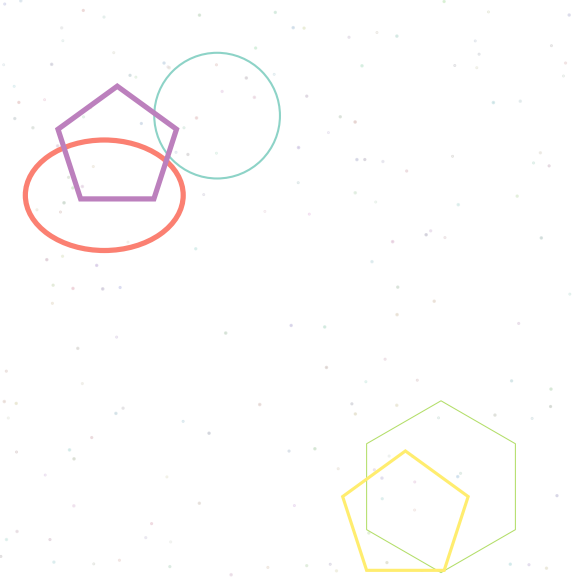[{"shape": "circle", "thickness": 1, "radius": 0.54, "center": [0.376, 0.799]}, {"shape": "oval", "thickness": 2.5, "radius": 0.68, "center": [0.181, 0.661]}, {"shape": "hexagon", "thickness": 0.5, "radius": 0.74, "center": [0.764, 0.156]}, {"shape": "pentagon", "thickness": 2.5, "radius": 0.54, "center": [0.203, 0.742]}, {"shape": "pentagon", "thickness": 1.5, "radius": 0.57, "center": [0.702, 0.104]}]